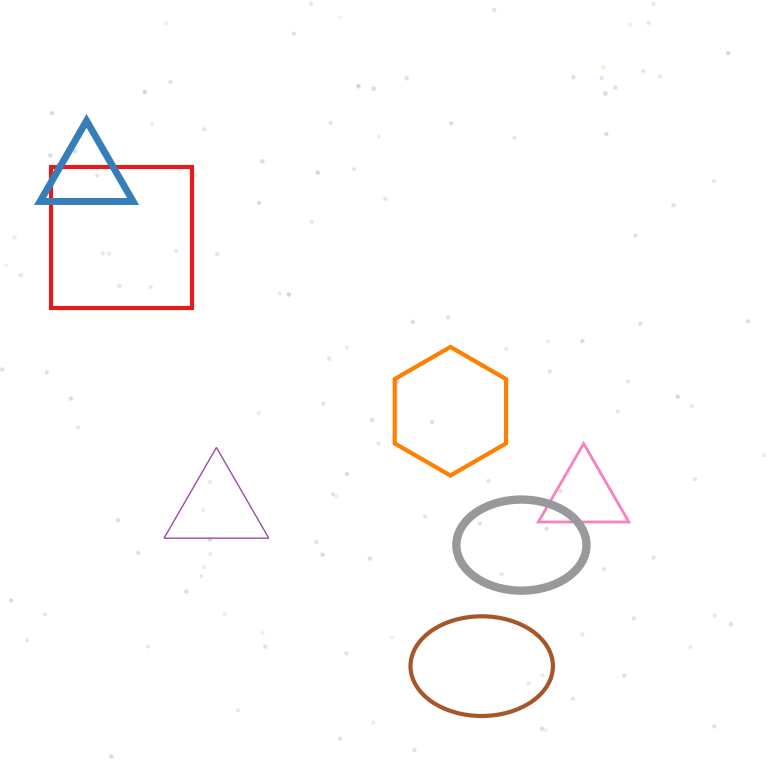[{"shape": "square", "thickness": 1.5, "radius": 0.46, "center": [0.157, 0.691]}, {"shape": "triangle", "thickness": 2.5, "radius": 0.35, "center": [0.112, 0.773]}, {"shape": "triangle", "thickness": 0.5, "radius": 0.39, "center": [0.281, 0.34]}, {"shape": "hexagon", "thickness": 1.5, "radius": 0.42, "center": [0.585, 0.466]}, {"shape": "oval", "thickness": 1.5, "radius": 0.46, "center": [0.626, 0.135]}, {"shape": "triangle", "thickness": 1, "radius": 0.34, "center": [0.758, 0.356]}, {"shape": "oval", "thickness": 3, "radius": 0.42, "center": [0.677, 0.292]}]